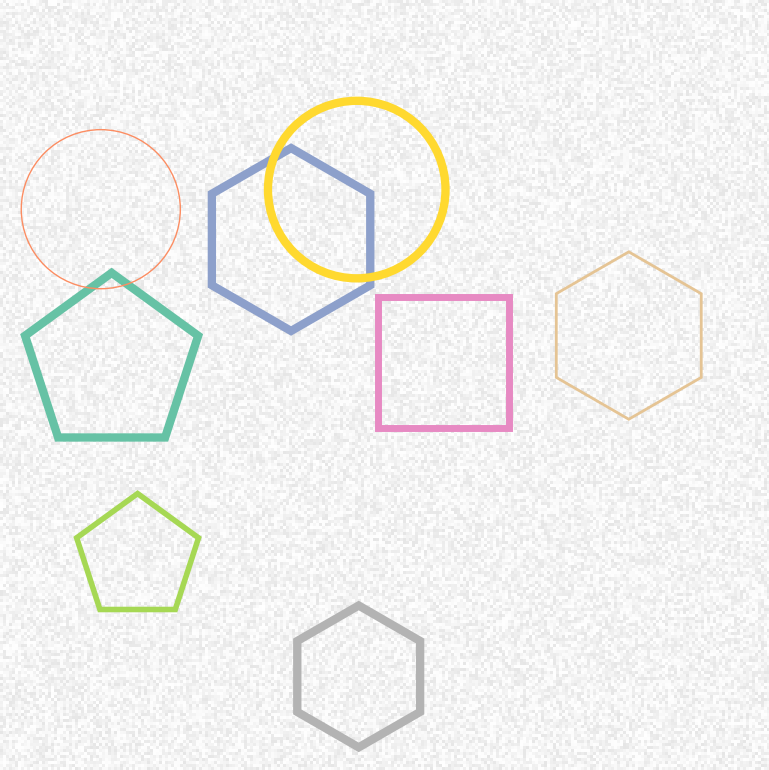[{"shape": "pentagon", "thickness": 3, "radius": 0.59, "center": [0.145, 0.527]}, {"shape": "circle", "thickness": 0.5, "radius": 0.52, "center": [0.131, 0.728]}, {"shape": "hexagon", "thickness": 3, "radius": 0.59, "center": [0.378, 0.689]}, {"shape": "square", "thickness": 2.5, "radius": 0.42, "center": [0.576, 0.529]}, {"shape": "pentagon", "thickness": 2, "radius": 0.42, "center": [0.179, 0.276]}, {"shape": "circle", "thickness": 3, "radius": 0.58, "center": [0.463, 0.754]}, {"shape": "hexagon", "thickness": 1, "radius": 0.54, "center": [0.817, 0.564]}, {"shape": "hexagon", "thickness": 3, "radius": 0.46, "center": [0.466, 0.122]}]